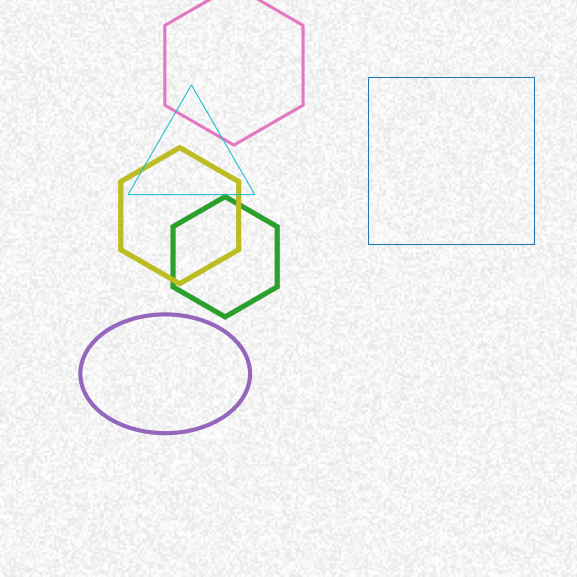[{"shape": "square", "thickness": 0.5, "radius": 0.72, "center": [0.78, 0.721]}, {"shape": "hexagon", "thickness": 2.5, "radius": 0.52, "center": [0.39, 0.555]}, {"shape": "oval", "thickness": 2, "radius": 0.73, "center": [0.286, 0.352]}, {"shape": "hexagon", "thickness": 1.5, "radius": 0.69, "center": [0.405, 0.886]}, {"shape": "hexagon", "thickness": 2.5, "radius": 0.59, "center": [0.311, 0.626]}, {"shape": "triangle", "thickness": 0.5, "radius": 0.63, "center": [0.331, 0.725]}]